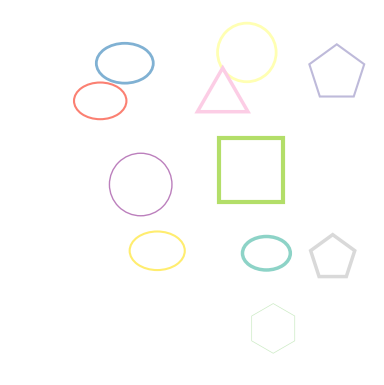[{"shape": "oval", "thickness": 2.5, "radius": 0.31, "center": [0.692, 0.342]}, {"shape": "circle", "thickness": 2, "radius": 0.38, "center": [0.641, 0.864]}, {"shape": "pentagon", "thickness": 1.5, "radius": 0.37, "center": [0.875, 0.81]}, {"shape": "oval", "thickness": 1.5, "radius": 0.34, "center": [0.26, 0.738]}, {"shape": "oval", "thickness": 2, "radius": 0.37, "center": [0.324, 0.836]}, {"shape": "square", "thickness": 3, "radius": 0.42, "center": [0.651, 0.559]}, {"shape": "triangle", "thickness": 2.5, "radius": 0.38, "center": [0.578, 0.748]}, {"shape": "pentagon", "thickness": 2.5, "radius": 0.3, "center": [0.864, 0.33]}, {"shape": "circle", "thickness": 1, "radius": 0.41, "center": [0.365, 0.521]}, {"shape": "hexagon", "thickness": 0.5, "radius": 0.32, "center": [0.71, 0.147]}, {"shape": "oval", "thickness": 1.5, "radius": 0.36, "center": [0.408, 0.349]}]